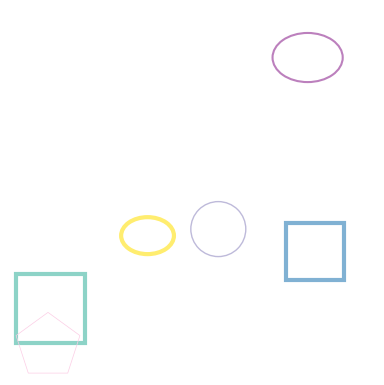[{"shape": "square", "thickness": 3, "radius": 0.45, "center": [0.132, 0.199]}, {"shape": "circle", "thickness": 1, "radius": 0.36, "center": [0.567, 0.405]}, {"shape": "square", "thickness": 3, "radius": 0.37, "center": [0.818, 0.346]}, {"shape": "pentagon", "thickness": 0.5, "radius": 0.44, "center": [0.125, 0.101]}, {"shape": "oval", "thickness": 1.5, "radius": 0.46, "center": [0.799, 0.851]}, {"shape": "oval", "thickness": 3, "radius": 0.34, "center": [0.383, 0.388]}]